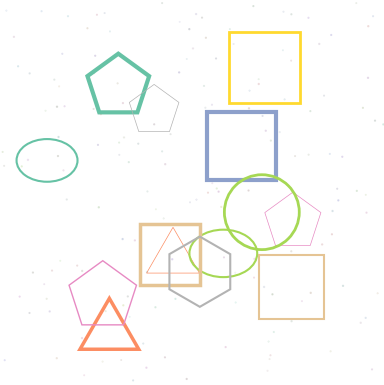[{"shape": "oval", "thickness": 1.5, "radius": 0.4, "center": [0.122, 0.583]}, {"shape": "pentagon", "thickness": 3, "radius": 0.42, "center": [0.307, 0.776]}, {"shape": "triangle", "thickness": 0.5, "radius": 0.4, "center": [0.449, 0.33]}, {"shape": "triangle", "thickness": 2.5, "radius": 0.44, "center": [0.284, 0.137]}, {"shape": "square", "thickness": 3, "radius": 0.44, "center": [0.627, 0.621]}, {"shape": "pentagon", "thickness": 0.5, "radius": 0.38, "center": [0.761, 0.424]}, {"shape": "pentagon", "thickness": 1, "radius": 0.46, "center": [0.267, 0.231]}, {"shape": "oval", "thickness": 1.5, "radius": 0.44, "center": [0.58, 0.342]}, {"shape": "circle", "thickness": 2, "radius": 0.49, "center": [0.68, 0.449]}, {"shape": "square", "thickness": 2, "radius": 0.46, "center": [0.688, 0.824]}, {"shape": "square", "thickness": 2.5, "radius": 0.39, "center": [0.441, 0.339]}, {"shape": "square", "thickness": 1.5, "radius": 0.42, "center": [0.757, 0.254]}, {"shape": "pentagon", "thickness": 0.5, "radius": 0.34, "center": [0.4, 0.713]}, {"shape": "hexagon", "thickness": 1.5, "radius": 0.46, "center": [0.519, 0.294]}]